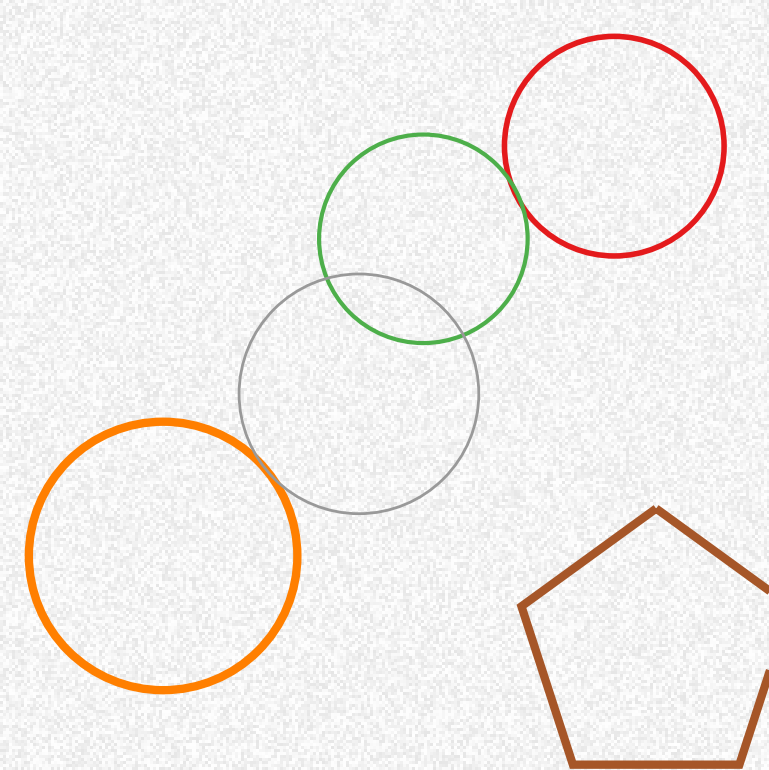[{"shape": "circle", "thickness": 2, "radius": 0.71, "center": [0.798, 0.81]}, {"shape": "circle", "thickness": 1.5, "radius": 0.68, "center": [0.55, 0.69]}, {"shape": "circle", "thickness": 3, "radius": 0.87, "center": [0.212, 0.278]}, {"shape": "pentagon", "thickness": 3, "radius": 0.92, "center": [0.852, 0.156]}, {"shape": "circle", "thickness": 1, "radius": 0.78, "center": [0.466, 0.489]}]